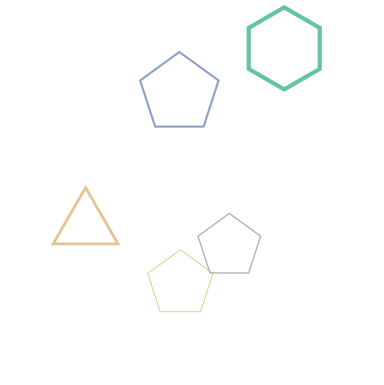[{"shape": "hexagon", "thickness": 3, "radius": 0.53, "center": [0.738, 0.874]}, {"shape": "pentagon", "thickness": 1.5, "radius": 0.54, "center": [0.466, 0.758]}, {"shape": "pentagon", "thickness": 0.5, "radius": 0.45, "center": [0.468, 0.262]}, {"shape": "triangle", "thickness": 2, "radius": 0.49, "center": [0.222, 0.415]}, {"shape": "pentagon", "thickness": 1, "radius": 0.43, "center": [0.596, 0.36]}]